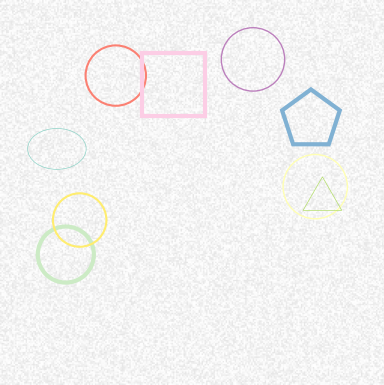[{"shape": "oval", "thickness": 0.5, "radius": 0.38, "center": [0.148, 0.613]}, {"shape": "circle", "thickness": 1, "radius": 0.42, "center": [0.819, 0.515]}, {"shape": "circle", "thickness": 1.5, "radius": 0.39, "center": [0.301, 0.804]}, {"shape": "pentagon", "thickness": 3, "radius": 0.39, "center": [0.808, 0.689]}, {"shape": "triangle", "thickness": 0.5, "radius": 0.29, "center": [0.837, 0.483]}, {"shape": "square", "thickness": 3, "radius": 0.41, "center": [0.45, 0.781]}, {"shape": "circle", "thickness": 1, "radius": 0.41, "center": [0.657, 0.846]}, {"shape": "circle", "thickness": 3, "radius": 0.36, "center": [0.171, 0.339]}, {"shape": "circle", "thickness": 1.5, "radius": 0.35, "center": [0.207, 0.428]}]